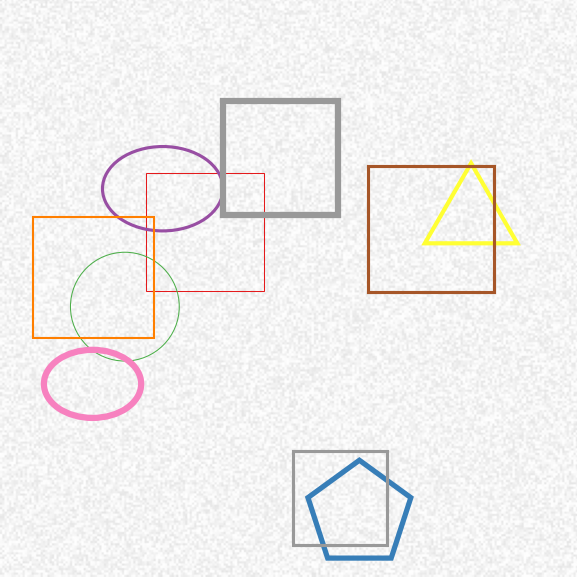[{"shape": "square", "thickness": 0.5, "radius": 0.51, "center": [0.355, 0.598]}, {"shape": "pentagon", "thickness": 2.5, "radius": 0.47, "center": [0.622, 0.109]}, {"shape": "circle", "thickness": 0.5, "radius": 0.47, "center": [0.216, 0.468]}, {"shape": "oval", "thickness": 1.5, "radius": 0.52, "center": [0.282, 0.672]}, {"shape": "square", "thickness": 1, "radius": 0.52, "center": [0.162, 0.519]}, {"shape": "triangle", "thickness": 2, "radius": 0.46, "center": [0.816, 0.624]}, {"shape": "square", "thickness": 1.5, "radius": 0.54, "center": [0.746, 0.602]}, {"shape": "oval", "thickness": 3, "radius": 0.42, "center": [0.16, 0.334]}, {"shape": "square", "thickness": 3, "radius": 0.49, "center": [0.486, 0.725]}, {"shape": "square", "thickness": 1.5, "radius": 0.41, "center": [0.589, 0.136]}]